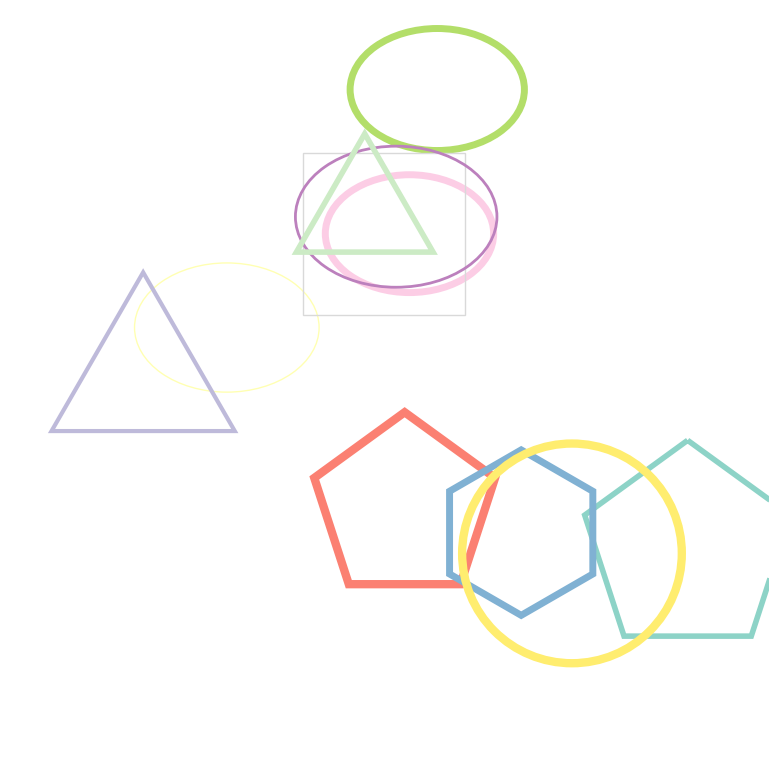[{"shape": "pentagon", "thickness": 2, "radius": 0.7, "center": [0.893, 0.288]}, {"shape": "oval", "thickness": 0.5, "radius": 0.6, "center": [0.295, 0.575]}, {"shape": "triangle", "thickness": 1.5, "radius": 0.69, "center": [0.186, 0.509]}, {"shape": "pentagon", "thickness": 3, "radius": 0.62, "center": [0.526, 0.341]}, {"shape": "hexagon", "thickness": 2.5, "radius": 0.54, "center": [0.677, 0.308]}, {"shape": "oval", "thickness": 2.5, "radius": 0.57, "center": [0.568, 0.884]}, {"shape": "oval", "thickness": 2.5, "radius": 0.55, "center": [0.532, 0.697]}, {"shape": "square", "thickness": 0.5, "radius": 0.52, "center": [0.499, 0.696]}, {"shape": "oval", "thickness": 1, "radius": 0.65, "center": [0.515, 0.719]}, {"shape": "triangle", "thickness": 2, "radius": 0.51, "center": [0.474, 0.724]}, {"shape": "circle", "thickness": 3, "radius": 0.71, "center": [0.743, 0.281]}]